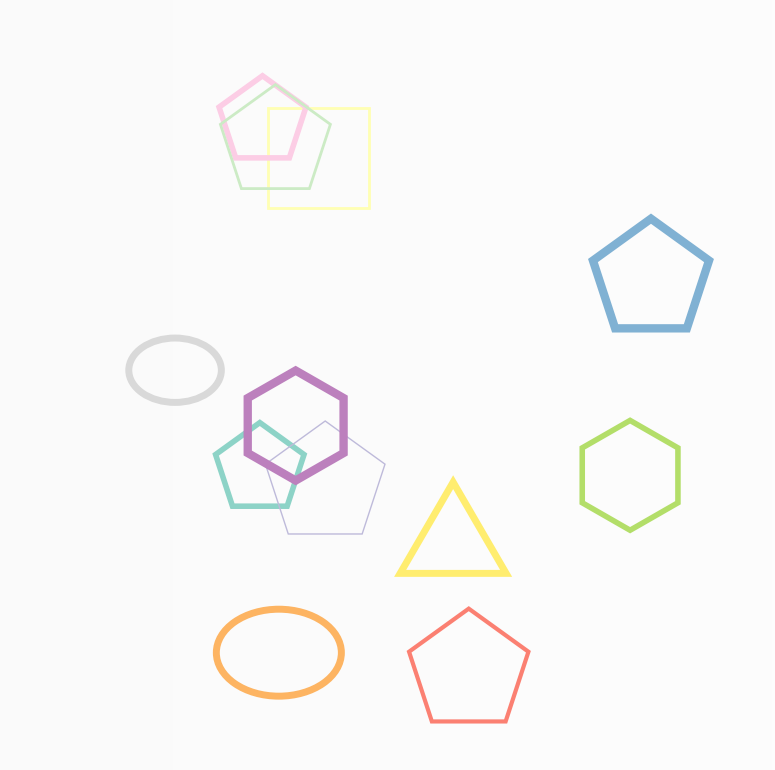[{"shape": "pentagon", "thickness": 2, "radius": 0.3, "center": [0.335, 0.391]}, {"shape": "square", "thickness": 1, "radius": 0.33, "center": [0.411, 0.795]}, {"shape": "pentagon", "thickness": 0.5, "radius": 0.41, "center": [0.42, 0.372]}, {"shape": "pentagon", "thickness": 1.5, "radius": 0.4, "center": [0.605, 0.129]}, {"shape": "pentagon", "thickness": 3, "radius": 0.39, "center": [0.84, 0.637]}, {"shape": "oval", "thickness": 2.5, "radius": 0.4, "center": [0.36, 0.152]}, {"shape": "hexagon", "thickness": 2, "radius": 0.36, "center": [0.813, 0.383]}, {"shape": "pentagon", "thickness": 2, "radius": 0.29, "center": [0.339, 0.843]}, {"shape": "oval", "thickness": 2.5, "radius": 0.3, "center": [0.226, 0.519]}, {"shape": "hexagon", "thickness": 3, "radius": 0.36, "center": [0.381, 0.447]}, {"shape": "pentagon", "thickness": 1, "radius": 0.37, "center": [0.355, 0.815]}, {"shape": "triangle", "thickness": 2.5, "radius": 0.39, "center": [0.585, 0.295]}]